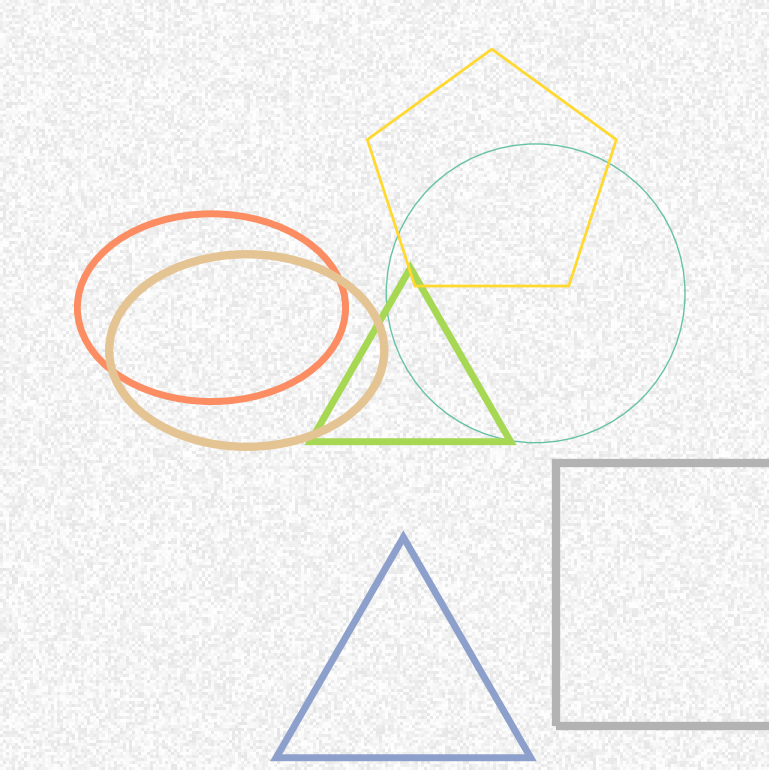[{"shape": "circle", "thickness": 0.5, "radius": 0.97, "center": [0.696, 0.619]}, {"shape": "oval", "thickness": 2.5, "radius": 0.87, "center": [0.275, 0.6]}, {"shape": "triangle", "thickness": 2.5, "radius": 0.95, "center": [0.524, 0.111]}, {"shape": "triangle", "thickness": 2.5, "radius": 0.75, "center": [0.533, 0.502]}, {"shape": "pentagon", "thickness": 1, "radius": 0.85, "center": [0.639, 0.766]}, {"shape": "oval", "thickness": 3, "radius": 0.89, "center": [0.32, 0.545]}, {"shape": "square", "thickness": 3, "radius": 0.86, "center": [0.893, 0.228]}]